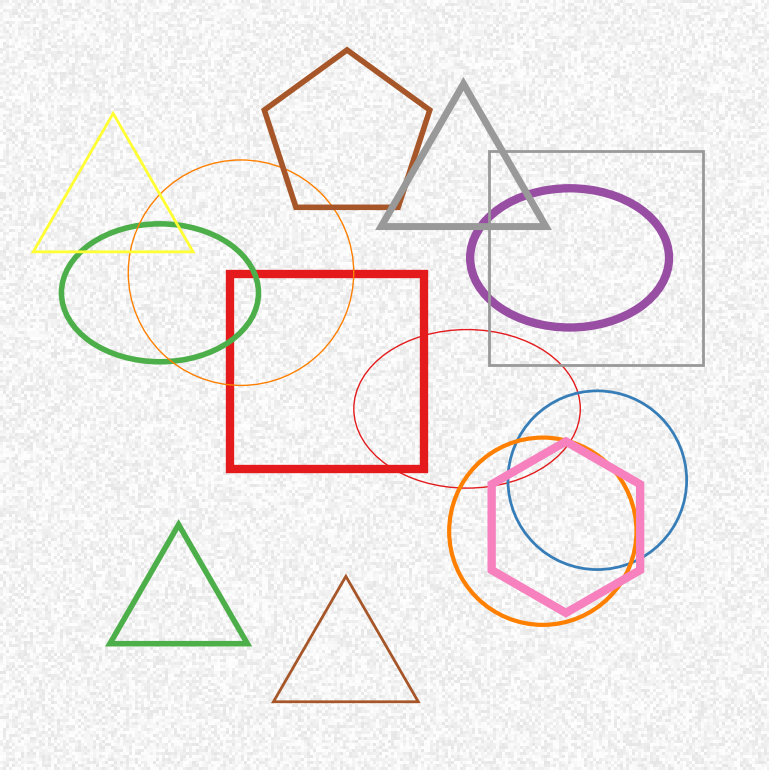[{"shape": "square", "thickness": 3, "radius": 0.63, "center": [0.425, 0.517]}, {"shape": "oval", "thickness": 0.5, "radius": 0.74, "center": [0.607, 0.469]}, {"shape": "circle", "thickness": 1, "radius": 0.58, "center": [0.776, 0.376]}, {"shape": "triangle", "thickness": 2, "radius": 0.52, "center": [0.232, 0.216]}, {"shape": "oval", "thickness": 2, "radius": 0.64, "center": [0.208, 0.62]}, {"shape": "oval", "thickness": 3, "radius": 0.65, "center": [0.74, 0.665]}, {"shape": "circle", "thickness": 1.5, "radius": 0.61, "center": [0.705, 0.31]}, {"shape": "circle", "thickness": 0.5, "radius": 0.73, "center": [0.313, 0.646]}, {"shape": "triangle", "thickness": 1, "radius": 0.6, "center": [0.147, 0.733]}, {"shape": "pentagon", "thickness": 2, "radius": 0.56, "center": [0.451, 0.822]}, {"shape": "triangle", "thickness": 1, "radius": 0.54, "center": [0.449, 0.143]}, {"shape": "hexagon", "thickness": 3, "radius": 0.56, "center": [0.735, 0.315]}, {"shape": "square", "thickness": 1, "radius": 0.69, "center": [0.774, 0.665]}, {"shape": "triangle", "thickness": 2.5, "radius": 0.62, "center": [0.602, 0.768]}]